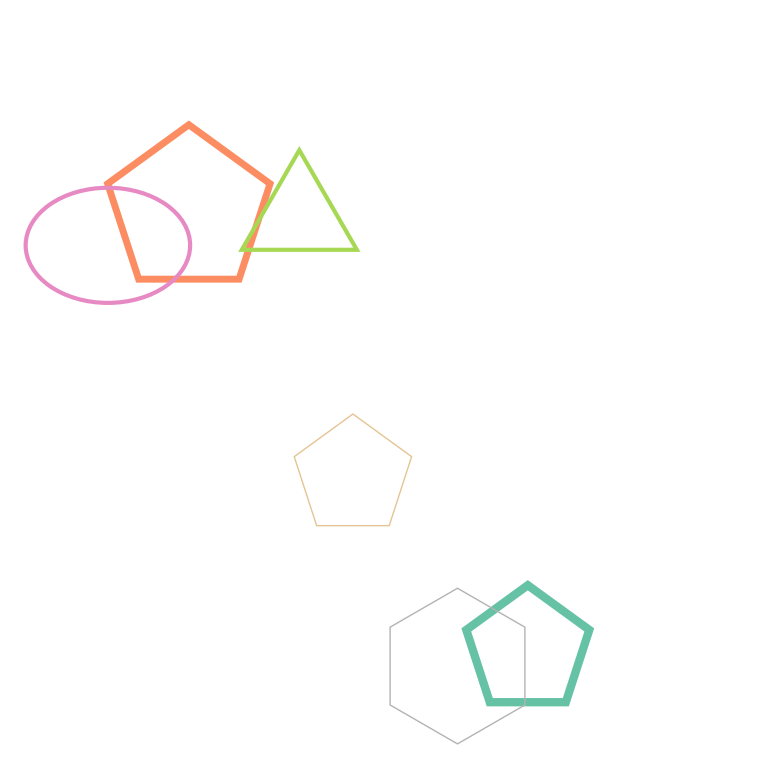[{"shape": "pentagon", "thickness": 3, "radius": 0.42, "center": [0.685, 0.156]}, {"shape": "pentagon", "thickness": 2.5, "radius": 0.55, "center": [0.245, 0.727]}, {"shape": "oval", "thickness": 1.5, "radius": 0.53, "center": [0.14, 0.681]}, {"shape": "triangle", "thickness": 1.5, "radius": 0.43, "center": [0.389, 0.719]}, {"shape": "pentagon", "thickness": 0.5, "radius": 0.4, "center": [0.458, 0.382]}, {"shape": "hexagon", "thickness": 0.5, "radius": 0.51, "center": [0.594, 0.135]}]